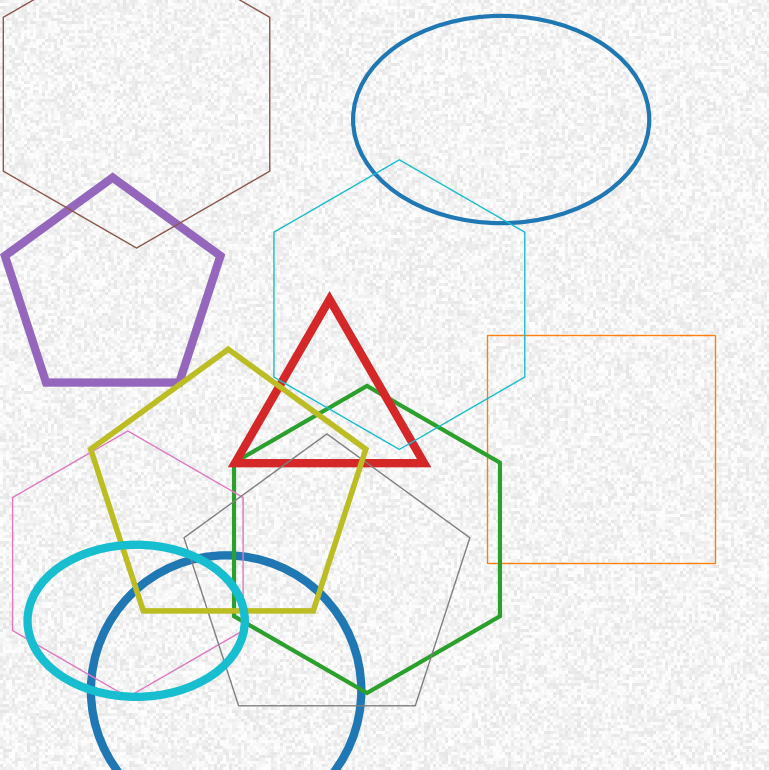[{"shape": "oval", "thickness": 1.5, "radius": 0.96, "center": [0.651, 0.845]}, {"shape": "circle", "thickness": 3, "radius": 0.88, "center": [0.294, 0.103]}, {"shape": "square", "thickness": 0.5, "radius": 0.74, "center": [0.781, 0.417]}, {"shape": "hexagon", "thickness": 1.5, "radius": 1.0, "center": [0.477, 0.299]}, {"shape": "triangle", "thickness": 3, "radius": 0.71, "center": [0.428, 0.469]}, {"shape": "pentagon", "thickness": 3, "radius": 0.74, "center": [0.146, 0.622]}, {"shape": "hexagon", "thickness": 0.5, "radius": 1.0, "center": [0.177, 0.878]}, {"shape": "hexagon", "thickness": 0.5, "radius": 0.86, "center": [0.166, 0.267]}, {"shape": "pentagon", "thickness": 0.5, "radius": 0.98, "center": [0.425, 0.241]}, {"shape": "pentagon", "thickness": 2, "radius": 0.94, "center": [0.296, 0.359]}, {"shape": "oval", "thickness": 3, "radius": 0.71, "center": [0.177, 0.194]}, {"shape": "hexagon", "thickness": 0.5, "radius": 0.94, "center": [0.519, 0.604]}]